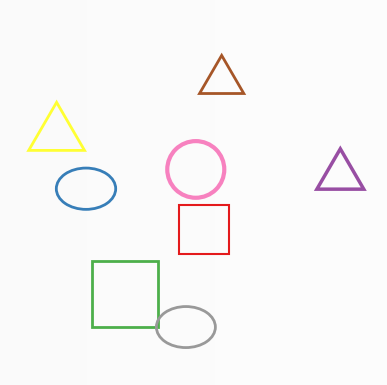[{"shape": "square", "thickness": 1.5, "radius": 0.32, "center": [0.526, 0.404]}, {"shape": "oval", "thickness": 2, "radius": 0.38, "center": [0.222, 0.51]}, {"shape": "square", "thickness": 2, "radius": 0.43, "center": [0.322, 0.236]}, {"shape": "triangle", "thickness": 2.5, "radius": 0.35, "center": [0.878, 0.544]}, {"shape": "triangle", "thickness": 2, "radius": 0.42, "center": [0.146, 0.651]}, {"shape": "triangle", "thickness": 2, "radius": 0.33, "center": [0.572, 0.79]}, {"shape": "circle", "thickness": 3, "radius": 0.37, "center": [0.505, 0.56]}, {"shape": "oval", "thickness": 2, "radius": 0.38, "center": [0.48, 0.15]}]